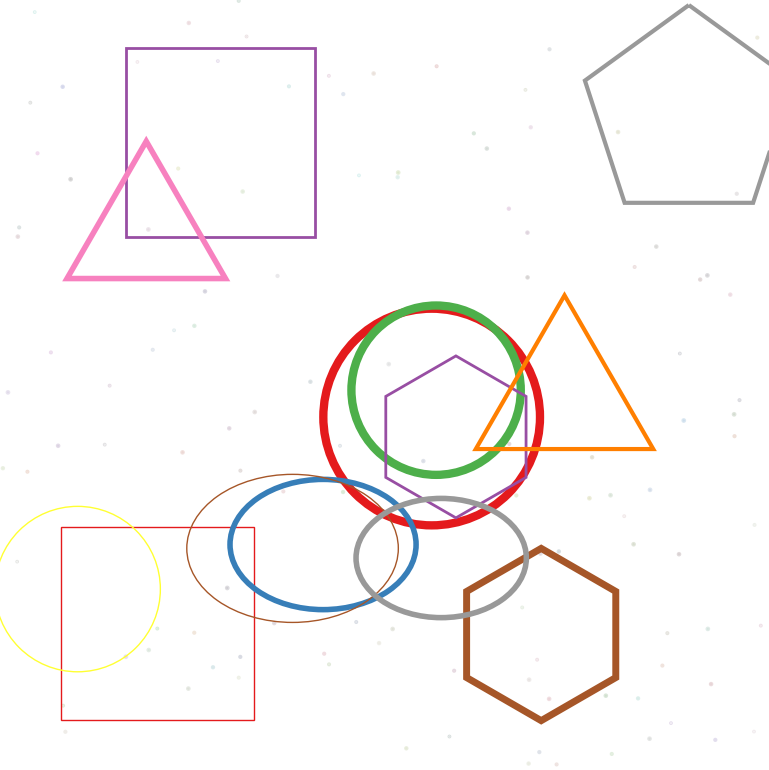[{"shape": "circle", "thickness": 3, "radius": 0.7, "center": [0.561, 0.458]}, {"shape": "square", "thickness": 0.5, "radius": 0.63, "center": [0.205, 0.19]}, {"shape": "oval", "thickness": 2, "radius": 0.6, "center": [0.42, 0.293]}, {"shape": "circle", "thickness": 3, "radius": 0.55, "center": [0.566, 0.493]}, {"shape": "hexagon", "thickness": 1, "radius": 0.53, "center": [0.592, 0.433]}, {"shape": "square", "thickness": 1, "radius": 0.61, "center": [0.287, 0.815]}, {"shape": "triangle", "thickness": 1.5, "radius": 0.67, "center": [0.733, 0.483]}, {"shape": "circle", "thickness": 0.5, "radius": 0.54, "center": [0.101, 0.235]}, {"shape": "oval", "thickness": 0.5, "radius": 0.69, "center": [0.38, 0.288]}, {"shape": "hexagon", "thickness": 2.5, "radius": 0.56, "center": [0.703, 0.176]}, {"shape": "triangle", "thickness": 2, "radius": 0.59, "center": [0.19, 0.698]}, {"shape": "oval", "thickness": 2, "radius": 0.55, "center": [0.573, 0.275]}, {"shape": "pentagon", "thickness": 1.5, "radius": 0.71, "center": [0.895, 0.851]}]